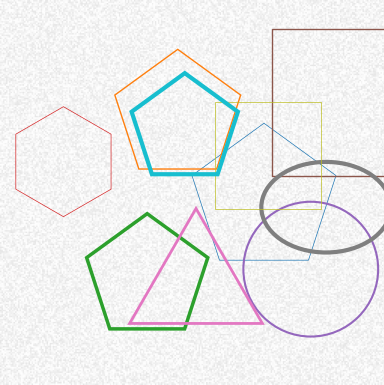[{"shape": "pentagon", "thickness": 0.5, "radius": 0.98, "center": [0.686, 0.483]}, {"shape": "pentagon", "thickness": 1, "radius": 0.86, "center": [0.462, 0.7]}, {"shape": "pentagon", "thickness": 2.5, "radius": 0.83, "center": [0.382, 0.28]}, {"shape": "hexagon", "thickness": 0.5, "radius": 0.71, "center": [0.165, 0.58]}, {"shape": "circle", "thickness": 1.5, "radius": 0.88, "center": [0.807, 0.301]}, {"shape": "square", "thickness": 1, "radius": 0.95, "center": [0.897, 0.734]}, {"shape": "triangle", "thickness": 2, "radius": 1.0, "center": [0.509, 0.259]}, {"shape": "oval", "thickness": 3, "radius": 0.84, "center": [0.847, 0.462]}, {"shape": "square", "thickness": 0.5, "radius": 0.69, "center": [0.696, 0.596]}, {"shape": "pentagon", "thickness": 3, "radius": 0.73, "center": [0.48, 0.665]}]